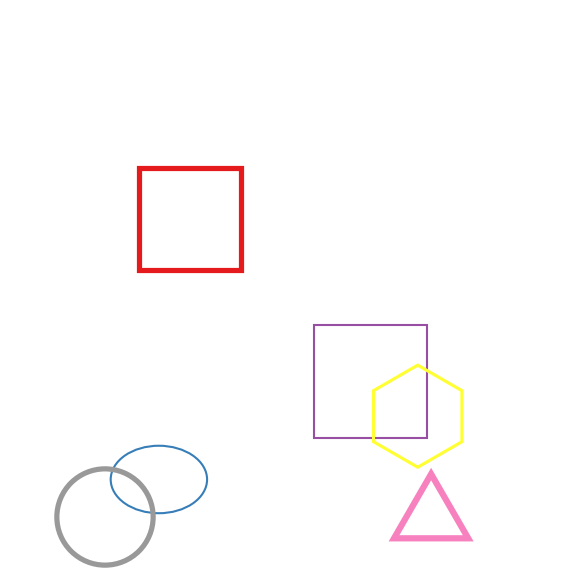[{"shape": "square", "thickness": 2.5, "radius": 0.44, "center": [0.329, 0.619]}, {"shape": "oval", "thickness": 1, "radius": 0.42, "center": [0.275, 0.169]}, {"shape": "square", "thickness": 1, "radius": 0.49, "center": [0.642, 0.339]}, {"shape": "hexagon", "thickness": 1.5, "radius": 0.44, "center": [0.723, 0.278]}, {"shape": "triangle", "thickness": 3, "radius": 0.37, "center": [0.747, 0.104]}, {"shape": "circle", "thickness": 2.5, "radius": 0.42, "center": [0.182, 0.104]}]